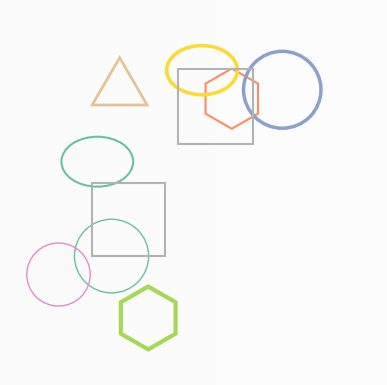[{"shape": "oval", "thickness": 1.5, "radius": 0.46, "center": [0.251, 0.58]}, {"shape": "circle", "thickness": 1, "radius": 0.48, "center": [0.288, 0.335]}, {"shape": "hexagon", "thickness": 1.5, "radius": 0.39, "center": [0.598, 0.744]}, {"shape": "circle", "thickness": 2.5, "radius": 0.5, "center": [0.728, 0.767]}, {"shape": "circle", "thickness": 1, "radius": 0.41, "center": [0.151, 0.287]}, {"shape": "hexagon", "thickness": 3, "radius": 0.41, "center": [0.382, 0.174]}, {"shape": "oval", "thickness": 2.5, "radius": 0.46, "center": [0.521, 0.818]}, {"shape": "triangle", "thickness": 2, "radius": 0.41, "center": [0.309, 0.768]}, {"shape": "square", "thickness": 1.5, "radius": 0.49, "center": [0.556, 0.723]}, {"shape": "square", "thickness": 1.5, "radius": 0.47, "center": [0.333, 0.429]}]